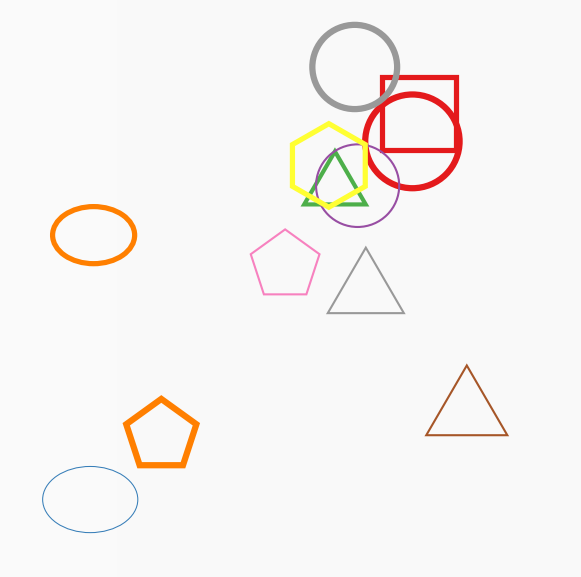[{"shape": "square", "thickness": 2.5, "radius": 0.32, "center": [0.721, 0.803]}, {"shape": "circle", "thickness": 3, "radius": 0.41, "center": [0.71, 0.754]}, {"shape": "oval", "thickness": 0.5, "radius": 0.41, "center": [0.155, 0.134]}, {"shape": "triangle", "thickness": 2, "radius": 0.31, "center": [0.576, 0.676]}, {"shape": "circle", "thickness": 1, "radius": 0.36, "center": [0.615, 0.678]}, {"shape": "pentagon", "thickness": 3, "radius": 0.32, "center": [0.278, 0.245]}, {"shape": "oval", "thickness": 2.5, "radius": 0.35, "center": [0.161, 0.592]}, {"shape": "hexagon", "thickness": 2.5, "radius": 0.36, "center": [0.566, 0.713]}, {"shape": "triangle", "thickness": 1, "radius": 0.4, "center": [0.803, 0.286]}, {"shape": "pentagon", "thickness": 1, "radius": 0.31, "center": [0.491, 0.54]}, {"shape": "triangle", "thickness": 1, "radius": 0.38, "center": [0.629, 0.495]}, {"shape": "circle", "thickness": 3, "radius": 0.36, "center": [0.61, 0.883]}]